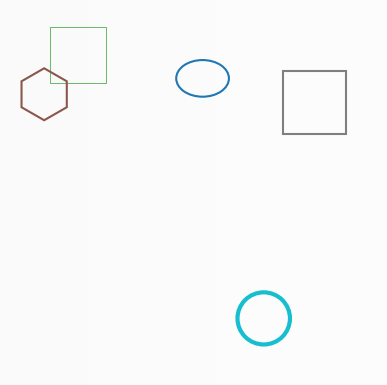[{"shape": "oval", "thickness": 1.5, "radius": 0.34, "center": [0.523, 0.796]}, {"shape": "square", "thickness": 0.5, "radius": 0.36, "center": [0.201, 0.856]}, {"shape": "hexagon", "thickness": 1.5, "radius": 0.34, "center": [0.114, 0.755]}, {"shape": "square", "thickness": 1.5, "radius": 0.41, "center": [0.811, 0.734]}, {"shape": "circle", "thickness": 3, "radius": 0.34, "center": [0.681, 0.173]}]